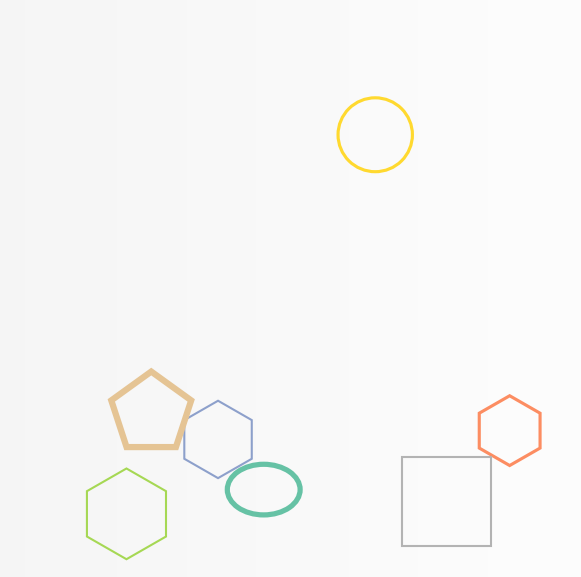[{"shape": "oval", "thickness": 2.5, "radius": 0.31, "center": [0.454, 0.151]}, {"shape": "hexagon", "thickness": 1.5, "radius": 0.3, "center": [0.877, 0.253]}, {"shape": "hexagon", "thickness": 1, "radius": 0.34, "center": [0.375, 0.238]}, {"shape": "hexagon", "thickness": 1, "radius": 0.39, "center": [0.218, 0.109]}, {"shape": "circle", "thickness": 1.5, "radius": 0.32, "center": [0.646, 0.766]}, {"shape": "pentagon", "thickness": 3, "radius": 0.36, "center": [0.26, 0.283]}, {"shape": "square", "thickness": 1, "radius": 0.38, "center": [0.768, 0.131]}]